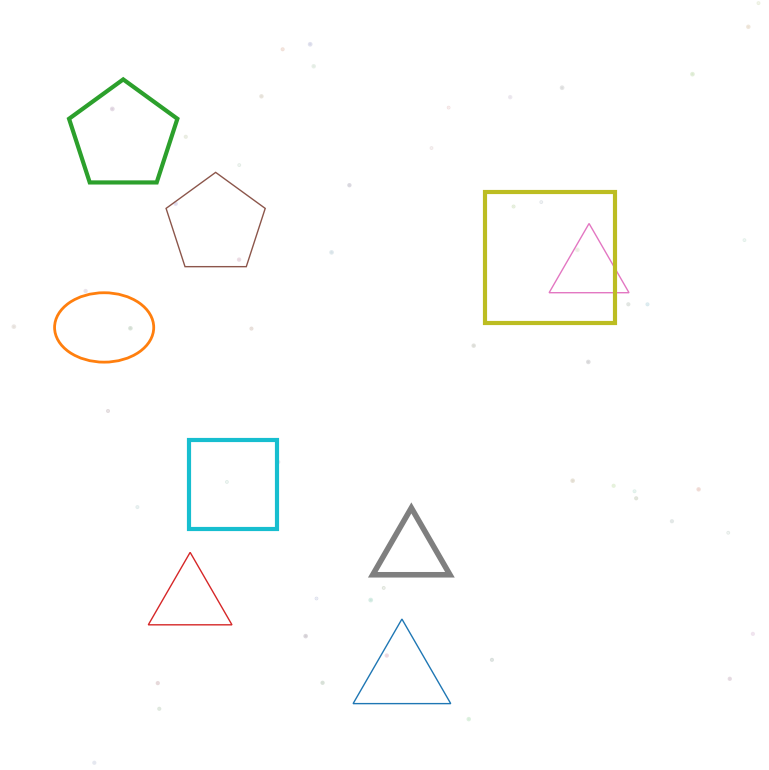[{"shape": "triangle", "thickness": 0.5, "radius": 0.37, "center": [0.522, 0.123]}, {"shape": "oval", "thickness": 1, "radius": 0.32, "center": [0.135, 0.575]}, {"shape": "pentagon", "thickness": 1.5, "radius": 0.37, "center": [0.16, 0.823]}, {"shape": "triangle", "thickness": 0.5, "radius": 0.31, "center": [0.247, 0.22]}, {"shape": "pentagon", "thickness": 0.5, "radius": 0.34, "center": [0.28, 0.708]}, {"shape": "triangle", "thickness": 0.5, "radius": 0.3, "center": [0.765, 0.65]}, {"shape": "triangle", "thickness": 2, "radius": 0.29, "center": [0.534, 0.282]}, {"shape": "square", "thickness": 1.5, "radius": 0.42, "center": [0.714, 0.666]}, {"shape": "square", "thickness": 1.5, "radius": 0.29, "center": [0.303, 0.371]}]